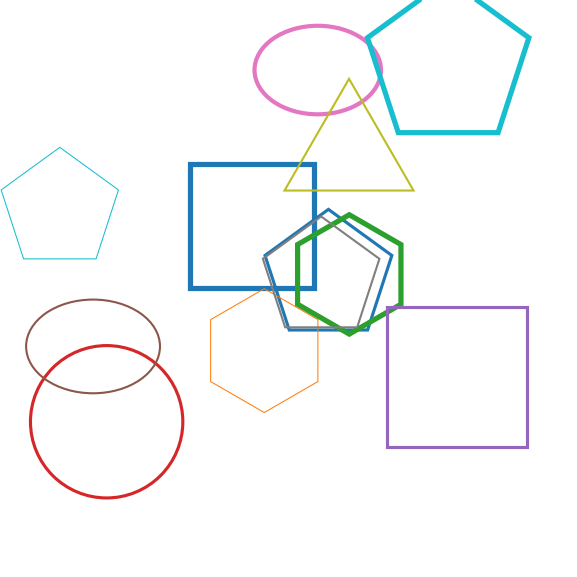[{"shape": "pentagon", "thickness": 1.5, "radius": 0.58, "center": [0.569, 0.521]}, {"shape": "square", "thickness": 2.5, "radius": 0.54, "center": [0.437, 0.608]}, {"shape": "hexagon", "thickness": 0.5, "radius": 0.54, "center": [0.458, 0.392]}, {"shape": "hexagon", "thickness": 2.5, "radius": 0.52, "center": [0.605, 0.524]}, {"shape": "circle", "thickness": 1.5, "radius": 0.66, "center": [0.185, 0.269]}, {"shape": "square", "thickness": 1.5, "radius": 0.61, "center": [0.792, 0.346]}, {"shape": "oval", "thickness": 1, "radius": 0.58, "center": [0.161, 0.399]}, {"shape": "oval", "thickness": 2, "radius": 0.55, "center": [0.55, 0.878]}, {"shape": "pentagon", "thickness": 1, "radius": 0.53, "center": [0.556, 0.518]}, {"shape": "triangle", "thickness": 1, "radius": 0.64, "center": [0.604, 0.734]}, {"shape": "pentagon", "thickness": 2.5, "radius": 0.73, "center": [0.776, 0.888]}, {"shape": "pentagon", "thickness": 0.5, "radius": 0.53, "center": [0.104, 0.637]}]